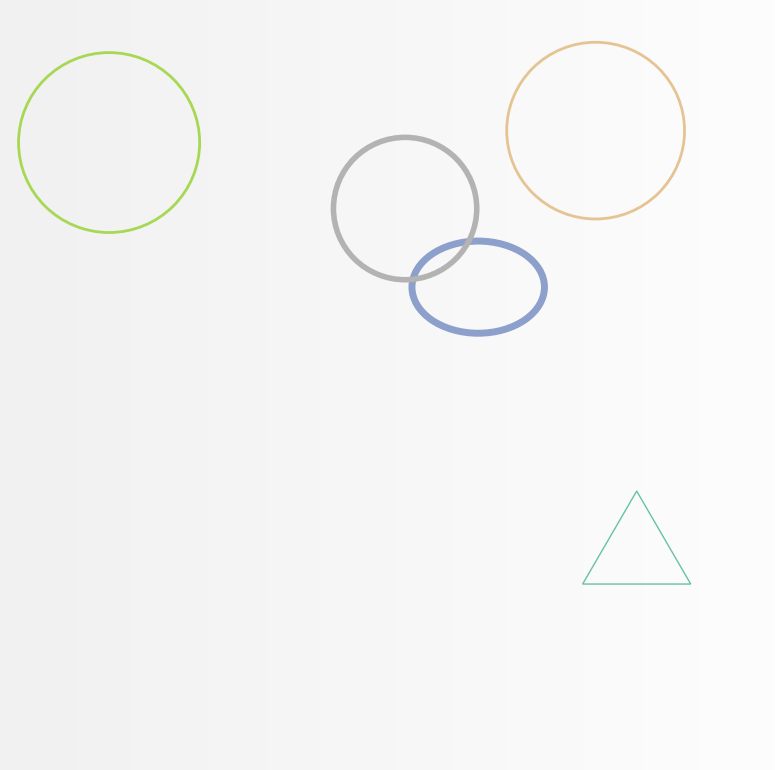[{"shape": "triangle", "thickness": 0.5, "radius": 0.4, "center": [0.822, 0.282]}, {"shape": "oval", "thickness": 2.5, "radius": 0.43, "center": [0.617, 0.627]}, {"shape": "circle", "thickness": 1, "radius": 0.58, "center": [0.141, 0.815]}, {"shape": "circle", "thickness": 1, "radius": 0.57, "center": [0.769, 0.83]}, {"shape": "circle", "thickness": 2, "radius": 0.46, "center": [0.523, 0.729]}]